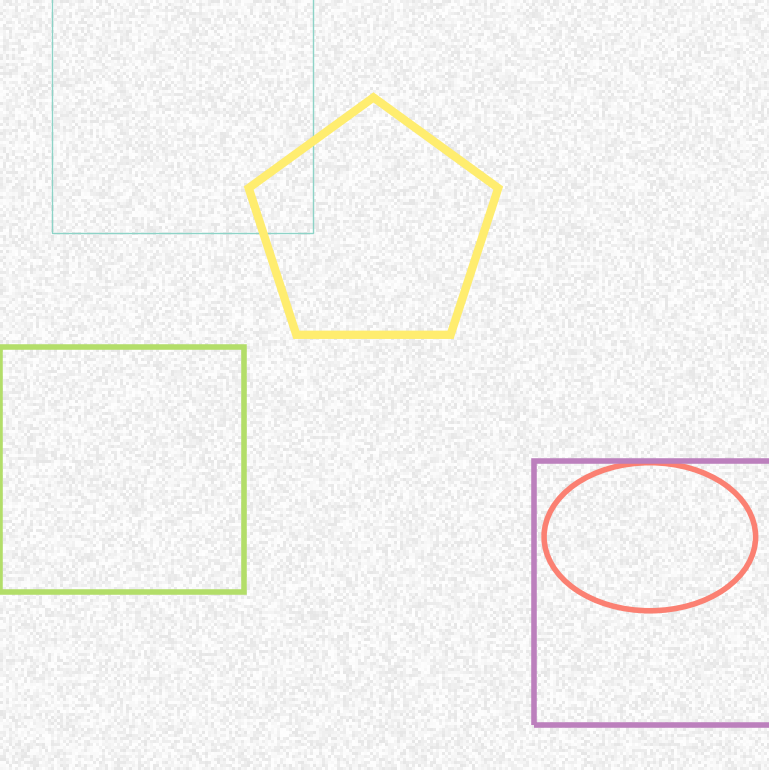[{"shape": "square", "thickness": 0.5, "radius": 0.85, "center": [0.237, 0.868]}, {"shape": "oval", "thickness": 2, "radius": 0.69, "center": [0.844, 0.303]}, {"shape": "square", "thickness": 2, "radius": 0.79, "center": [0.159, 0.39]}, {"shape": "square", "thickness": 2, "radius": 0.86, "center": [0.865, 0.23]}, {"shape": "pentagon", "thickness": 3, "radius": 0.85, "center": [0.485, 0.703]}]